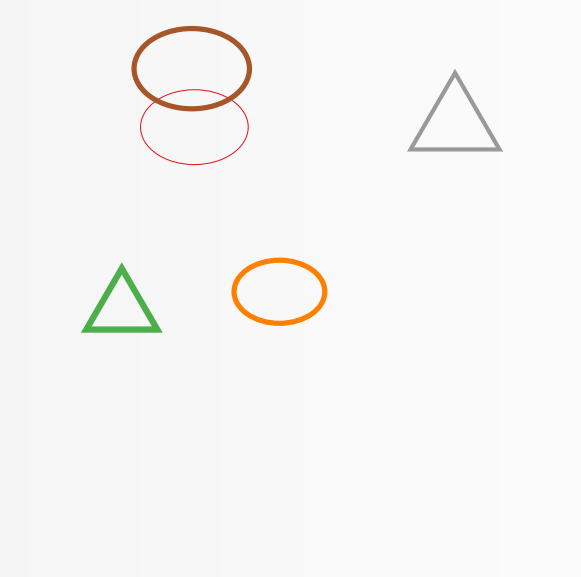[{"shape": "oval", "thickness": 0.5, "radius": 0.46, "center": [0.334, 0.779]}, {"shape": "triangle", "thickness": 3, "radius": 0.35, "center": [0.21, 0.464]}, {"shape": "oval", "thickness": 2.5, "radius": 0.39, "center": [0.481, 0.494]}, {"shape": "oval", "thickness": 2.5, "radius": 0.5, "center": [0.33, 0.88]}, {"shape": "triangle", "thickness": 2, "radius": 0.44, "center": [0.783, 0.785]}]